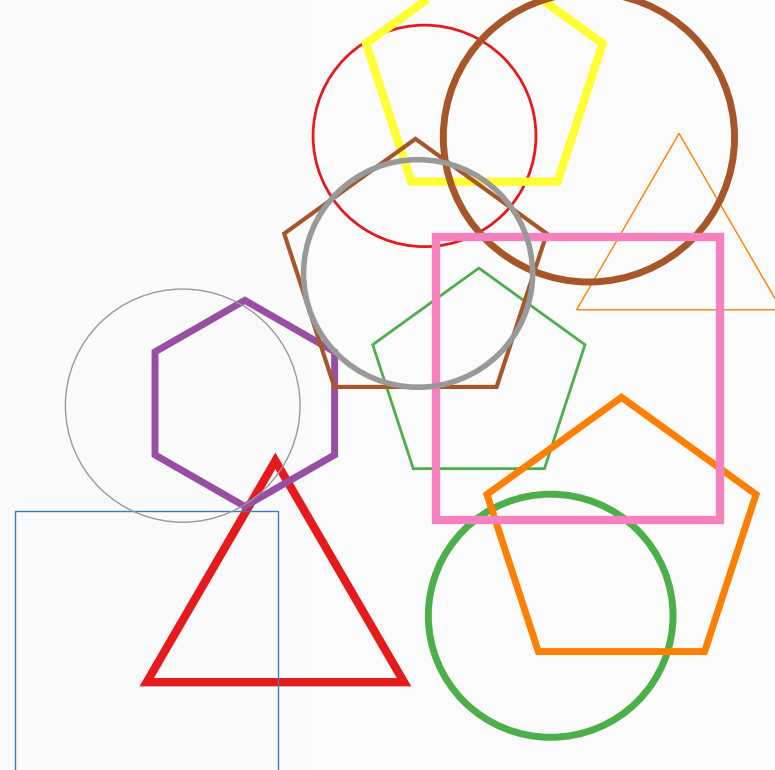[{"shape": "triangle", "thickness": 3, "radius": 0.96, "center": [0.355, 0.21]}, {"shape": "circle", "thickness": 1, "radius": 0.72, "center": [0.548, 0.824]}, {"shape": "square", "thickness": 0.5, "radius": 0.85, "center": [0.189, 0.167]}, {"shape": "circle", "thickness": 2.5, "radius": 0.79, "center": [0.711, 0.2]}, {"shape": "pentagon", "thickness": 1, "radius": 0.72, "center": [0.618, 0.508]}, {"shape": "hexagon", "thickness": 2.5, "radius": 0.67, "center": [0.316, 0.476]}, {"shape": "triangle", "thickness": 0.5, "radius": 0.76, "center": [0.876, 0.674]}, {"shape": "pentagon", "thickness": 2.5, "radius": 0.91, "center": [0.802, 0.301]}, {"shape": "pentagon", "thickness": 3, "radius": 0.8, "center": [0.625, 0.894]}, {"shape": "pentagon", "thickness": 1.5, "radius": 0.89, "center": [0.536, 0.642]}, {"shape": "circle", "thickness": 2.5, "radius": 0.94, "center": [0.76, 0.822]}, {"shape": "square", "thickness": 3, "radius": 0.92, "center": [0.746, 0.509]}, {"shape": "circle", "thickness": 0.5, "radius": 0.76, "center": [0.236, 0.473]}, {"shape": "circle", "thickness": 2, "radius": 0.74, "center": [0.539, 0.645]}]